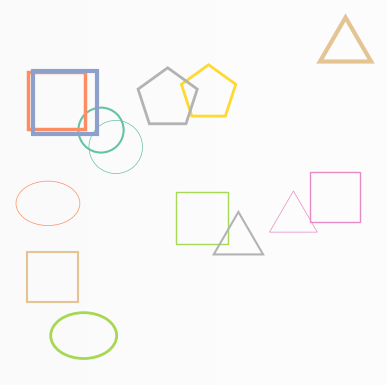[{"shape": "circle", "thickness": 1.5, "radius": 0.29, "center": [0.261, 0.662]}, {"shape": "circle", "thickness": 0.5, "radius": 0.35, "center": [0.299, 0.618]}, {"shape": "oval", "thickness": 0.5, "radius": 0.41, "center": [0.124, 0.472]}, {"shape": "square", "thickness": 2.5, "radius": 0.37, "center": [0.146, 0.739]}, {"shape": "square", "thickness": 3, "radius": 0.41, "center": [0.169, 0.734]}, {"shape": "triangle", "thickness": 0.5, "radius": 0.36, "center": [0.757, 0.433]}, {"shape": "square", "thickness": 1, "radius": 0.32, "center": [0.864, 0.489]}, {"shape": "oval", "thickness": 2, "radius": 0.43, "center": [0.216, 0.128]}, {"shape": "square", "thickness": 1, "radius": 0.34, "center": [0.522, 0.433]}, {"shape": "pentagon", "thickness": 2, "radius": 0.37, "center": [0.538, 0.758]}, {"shape": "square", "thickness": 1.5, "radius": 0.33, "center": [0.136, 0.28]}, {"shape": "triangle", "thickness": 3, "radius": 0.38, "center": [0.892, 0.878]}, {"shape": "pentagon", "thickness": 2, "radius": 0.4, "center": [0.433, 0.744]}, {"shape": "triangle", "thickness": 1.5, "radius": 0.37, "center": [0.615, 0.376]}]